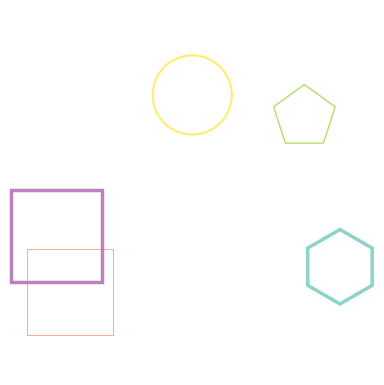[{"shape": "hexagon", "thickness": 2.5, "radius": 0.48, "center": [0.883, 0.307]}, {"shape": "square", "thickness": 0.5, "radius": 0.56, "center": [0.182, 0.242]}, {"shape": "pentagon", "thickness": 1, "radius": 0.42, "center": [0.791, 0.696]}, {"shape": "square", "thickness": 2.5, "radius": 0.6, "center": [0.147, 0.386]}, {"shape": "circle", "thickness": 1.5, "radius": 0.51, "center": [0.499, 0.753]}]